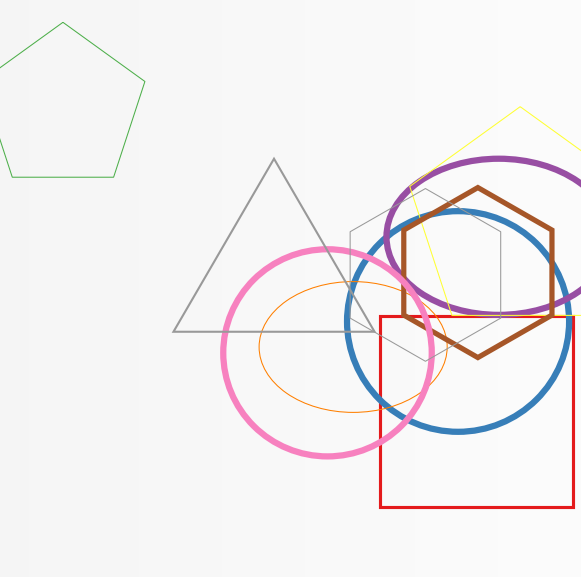[{"shape": "square", "thickness": 1.5, "radius": 0.83, "center": [0.819, 0.287]}, {"shape": "circle", "thickness": 3, "radius": 0.96, "center": [0.788, 0.442]}, {"shape": "pentagon", "thickness": 0.5, "radius": 0.74, "center": [0.108, 0.812]}, {"shape": "oval", "thickness": 3, "radius": 0.97, "center": [0.858, 0.589]}, {"shape": "oval", "thickness": 0.5, "radius": 0.81, "center": [0.608, 0.398]}, {"shape": "pentagon", "thickness": 0.5, "radius": 1.0, "center": [0.895, 0.615]}, {"shape": "hexagon", "thickness": 2.5, "radius": 0.74, "center": [0.822, 0.527]}, {"shape": "circle", "thickness": 3, "radius": 0.9, "center": [0.563, 0.388]}, {"shape": "triangle", "thickness": 1, "radius": 1.0, "center": [0.471, 0.525]}, {"shape": "hexagon", "thickness": 0.5, "radius": 0.75, "center": [0.732, 0.523]}]